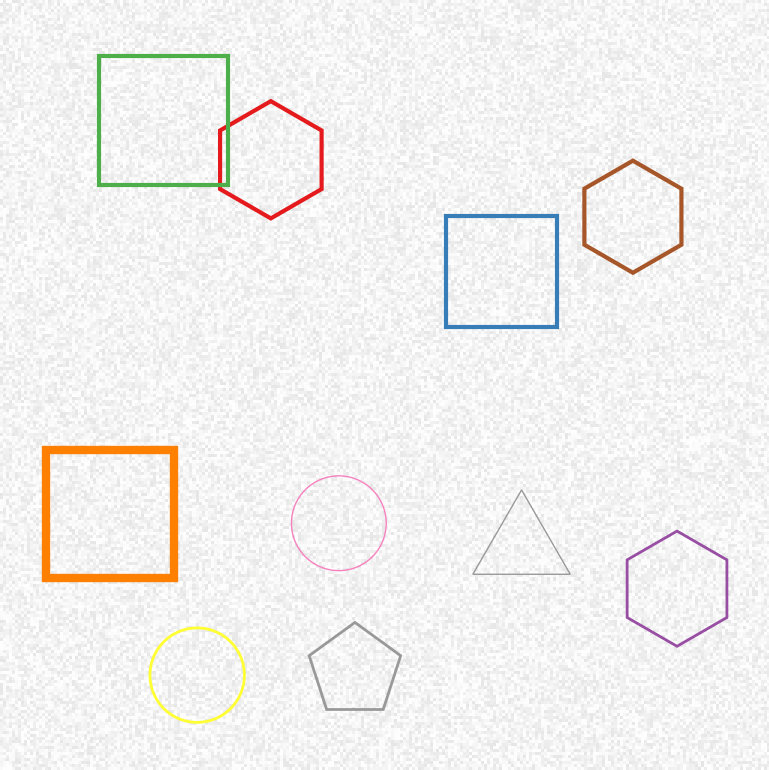[{"shape": "hexagon", "thickness": 1.5, "radius": 0.38, "center": [0.352, 0.793]}, {"shape": "square", "thickness": 1.5, "radius": 0.36, "center": [0.651, 0.647]}, {"shape": "square", "thickness": 1.5, "radius": 0.42, "center": [0.213, 0.844]}, {"shape": "hexagon", "thickness": 1, "radius": 0.37, "center": [0.879, 0.235]}, {"shape": "square", "thickness": 3, "radius": 0.41, "center": [0.143, 0.332]}, {"shape": "circle", "thickness": 1, "radius": 0.31, "center": [0.256, 0.123]}, {"shape": "hexagon", "thickness": 1.5, "radius": 0.36, "center": [0.822, 0.719]}, {"shape": "circle", "thickness": 0.5, "radius": 0.31, "center": [0.44, 0.32]}, {"shape": "triangle", "thickness": 0.5, "radius": 0.37, "center": [0.677, 0.291]}, {"shape": "pentagon", "thickness": 1, "radius": 0.31, "center": [0.461, 0.129]}]